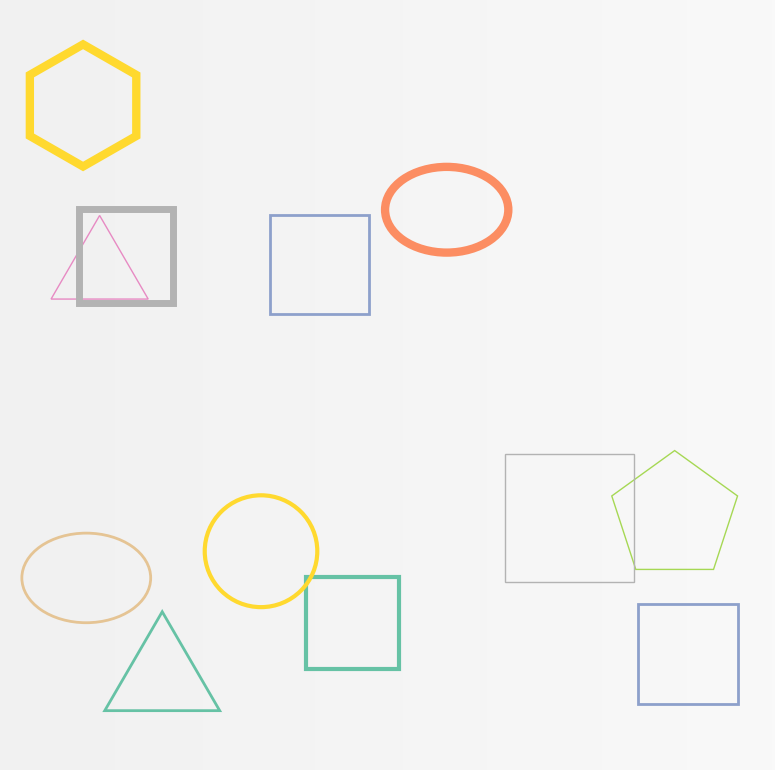[{"shape": "triangle", "thickness": 1, "radius": 0.43, "center": [0.209, 0.12]}, {"shape": "square", "thickness": 1.5, "radius": 0.3, "center": [0.454, 0.191]}, {"shape": "oval", "thickness": 3, "radius": 0.4, "center": [0.576, 0.728]}, {"shape": "square", "thickness": 1, "radius": 0.32, "center": [0.413, 0.657]}, {"shape": "square", "thickness": 1, "radius": 0.32, "center": [0.888, 0.151]}, {"shape": "triangle", "thickness": 0.5, "radius": 0.36, "center": [0.129, 0.648]}, {"shape": "pentagon", "thickness": 0.5, "radius": 0.43, "center": [0.871, 0.33]}, {"shape": "circle", "thickness": 1.5, "radius": 0.36, "center": [0.337, 0.284]}, {"shape": "hexagon", "thickness": 3, "radius": 0.4, "center": [0.107, 0.863]}, {"shape": "oval", "thickness": 1, "radius": 0.42, "center": [0.111, 0.249]}, {"shape": "square", "thickness": 2.5, "radius": 0.3, "center": [0.163, 0.667]}, {"shape": "square", "thickness": 0.5, "radius": 0.41, "center": [0.735, 0.327]}]